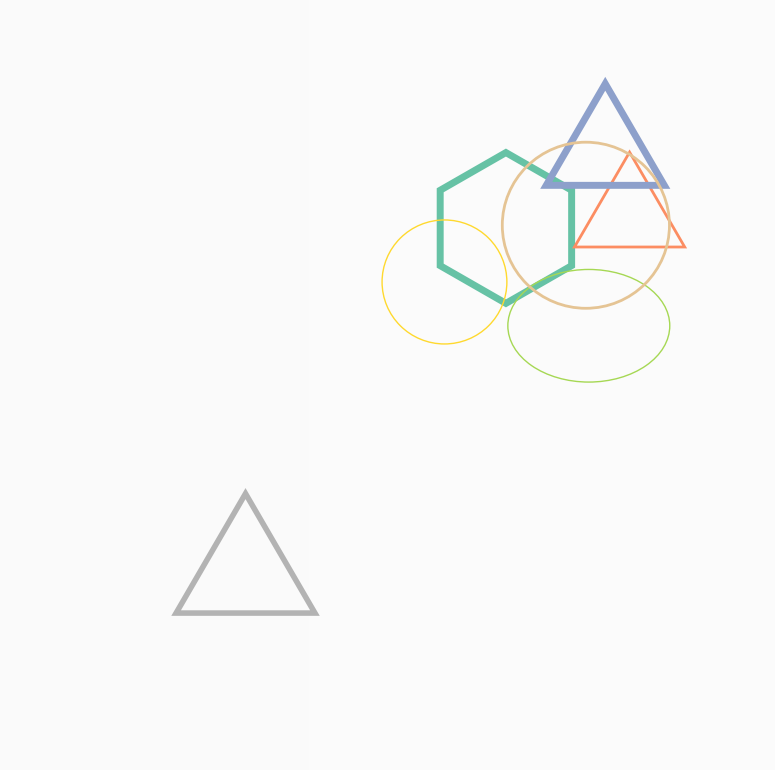[{"shape": "hexagon", "thickness": 2.5, "radius": 0.49, "center": [0.653, 0.704]}, {"shape": "triangle", "thickness": 1, "radius": 0.41, "center": [0.812, 0.72]}, {"shape": "triangle", "thickness": 2.5, "radius": 0.44, "center": [0.781, 0.803]}, {"shape": "oval", "thickness": 0.5, "radius": 0.52, "center": [0.76, 0.577]}, {"shape": "circle", "thickness": 0.5, "radius": 0.4, "center": [0.574, 0.634]}, {"shape": "circle", "thickness": 1, "radius": 0.54, "center": [0.756, 0.707]}, {"shape": "triangle", "thickness": 2, "radius": 0.52, "center": [0.317, 0.256]}]